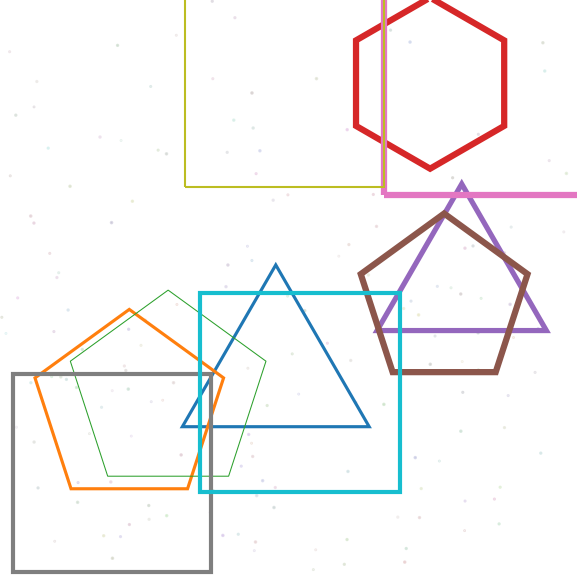[{"shape": "triangle", "thickness": 1.5, "radius": 0.93, "center": [0.478, 0.354]}, {"shape": "pentagon", "thickness": 1.5, "radius": 0.86, "center": [0.224, 0.292]}, {"shape": "pentagon", "thickness": 0.5, "radius": 0.89, "center": [0.291, 0.319]}, {"shape": "hexagon", "thickness": 3, "radius": 0.74, "center": [0.745, 0.855]}, {"shape": "triangle", "thickness": 2.5, "radius": 0.85, "center": [0.8, 0.511]}, {"shape": "pentagon", "thickness": 3, "radius": 0.76, "center": [0.769, 0.478]}, {"shape": "square", "thickness": 3, "radius": 0.94, "center": [0.853, 0.849]}, {"shape": "square", "thickness": 2, "radius": 0.86, "center": [0.194, 0.18]}, {"shape": "square", "thickness": 1, "radius": 0.86, "center": [0.493, 0.848]}, {"shape": "square", "thickness": 2, "radius": 0.86, "center": [0.519, 0.319]}]